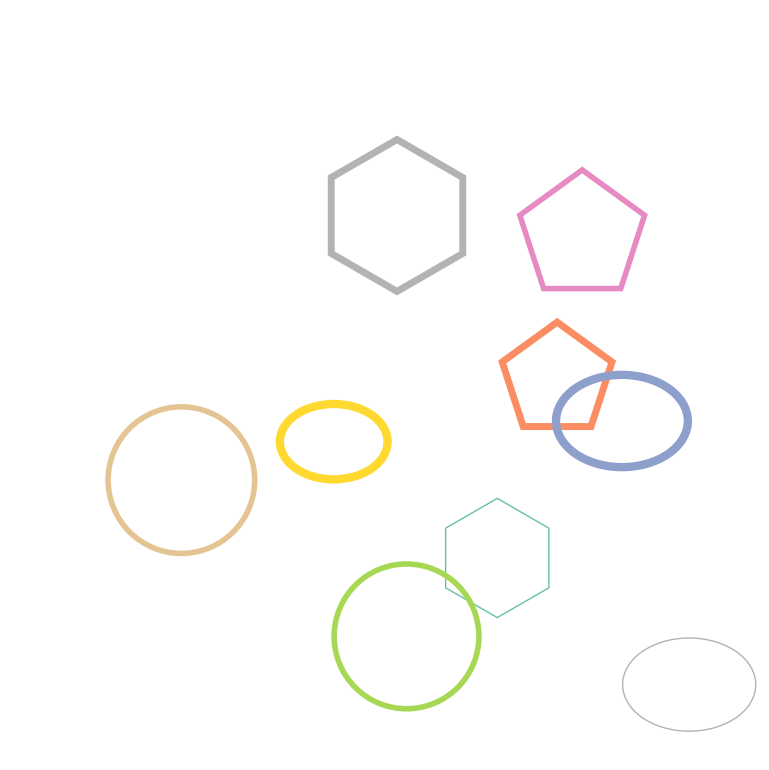[{"shape": "hexagon", "thickness": 0.5, "radius": 0.39, "center": [0.646, 0.275]}, {"shape": "pentagon", "thickness": 2.5, "radius": 0.37, "center": [0.724, 0.507]}, {"shape": "oval", "thickness": 3, "radius": 0.43, "center": [0.808, 0.453]}, {"shape": "pentagon", "thickness": 2, "radius": 0.43, "center": [0.756, 0.694]}, {"shape": "circle", "thickness": 2, "radius": 0.47, "center": [0.528, 0.174]}, {"shape": "oval", "thickness": 3, "radius": 0.35, "center": [0.433, 0.426]}, {"shape": "circle", "thickness": 2, "radius": 0.48, "center": [0.236, 0.376]}, {"shape": "hexagon", "thickness": 2.5, "radius": 0.49, "center": [0.516, 0.72]}, {"shape": "oval", "thickness": 0.5, "radius": 0.43, "center": [0.895, 0.111]}]